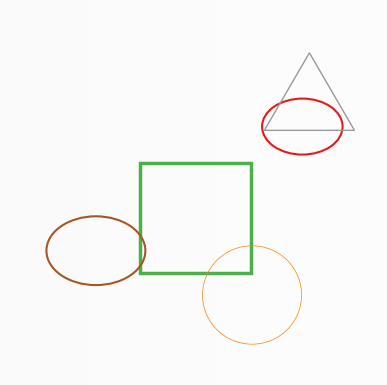[{"shape": "oval", "thickness": 1.5, "radius": 0.52, "center": [0.78, 0.671]}, {"shape": "square", "thickness": 2.5, "radius": 0.71, "center": [0.504, 0.433]}, {"shape": "circle", "thickness": 0.5, "radius": 0.64, "center": [0.65, 0.234]}, {"shape": "oval", "thickness": 1.5, "radius": 0.64, "center": [0.247, 0.349]}, {"shape": "triangle", "thickness": 1, "radius": 0.67, "center": [0.798, 0.729]}]